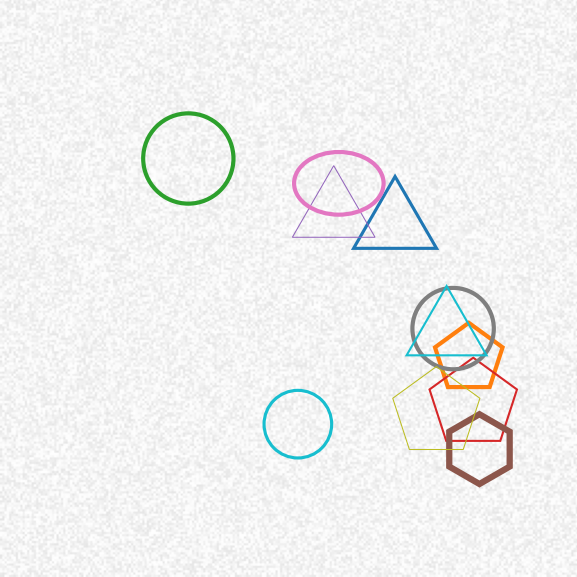[{"shape": "triangle", "thickness": 1.5, "radius": 0.41, "center": [0.684, 0.611]}, {"shape": "pentagon", "thickness": 2, "radius": 0.31, "center": [0.812, 0.379]}, {"shape": "circle", "thickness": 2, "radius": 0.39, "center": [0.326, 0.725]}, {"shape": "pentagon", "thickness": 1, "radius": 0.4, "center": [0.819, 0.3]}, {"shape": "triangle", "thickness": 0.5, "radius": 0.41, "center": [0.578, 0.63]}, {"shape": "hexagon", "thickness": 3, "radius": 0.3, "center": [0.83, 0.221]}, {"shape": "oval", "thickness": 2, "radius": 0.39, "center": [0.587, 0.682]}, {"shape": "circle", "thickness": 2, "radius": 0.35, "center": [0.785, 0.43]}, {"shape": "pentagon", "thickness": 0.5, "radius": 0.4, "center": [0.756, 0.285]}, {"shape": "triangle", "thickness": 1, "radius": 0.4, "center": [0.773, 0.424]}, {"shape": "circle", "thickness": 1.5, "radius": 0.29, "center": [0.516, 0.265]}]